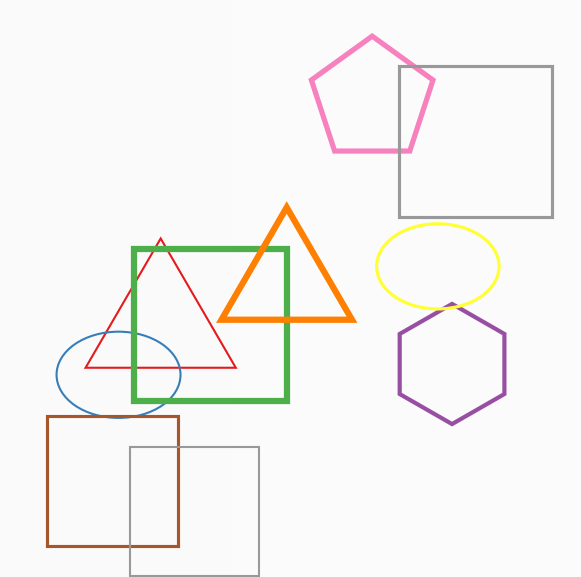[{"shape": "triangle", "thickness": 1, "radius": 0.75, "center": [0.276, 0.437]}, {"shape": "oval", "thickness": 1, "radius": 0.53, "center": [0.204, 0.35]}, {"shape": "square", "thickness": 3, "radius": 0.66, "center": [0.363, 0.437]}, {"shape": "hexagon", "thickness": 2, "radius": 0.52, "center": [0.778, 0.369]}, {"shape": "triangle", "thickness": 3, "radius": 0.65, "center": [0.493, 0.51]}, {"shape": "oval", "thickness": 1.5, "radius": 0.53, "center": [0.753, 0.538]}, {"shape": "square", "thickness": 1.5, "radius": 0.57, "center": [0.194, 0.166]}, {"shape": "pentagon", "thickness": 2.5, "radius": 0.55, "center": [0.64, 0.827]}, {"shape": "square", "thickness": 1, "radius": 0.55, "center": [0.334, 0.113]}, {"shape": "square", "thickness": 1.5, "radius": 0.66, "center": [0.819, 0.754]}]